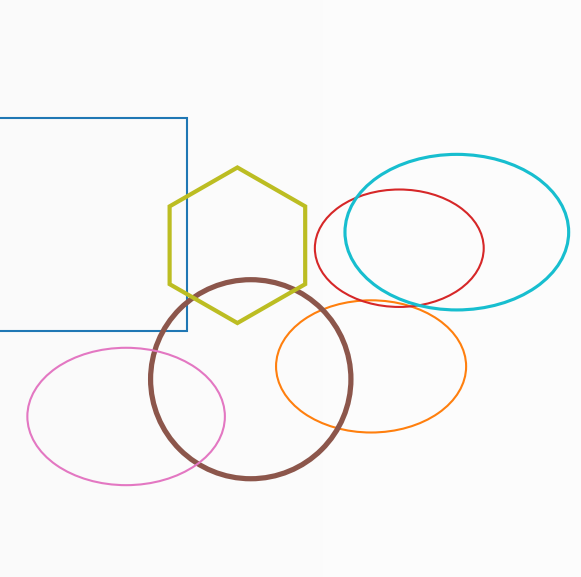[{"shape": "square", "thickness": 1, "radius": 0.92, "center": [0.138, 0.61]}, {"shape": "oval", "thickness": 1, "radius": 0.82, "center": [0.638, 0.365]}, {"shape": "oval", "thickness": 1, "radius": 0.73, "center": [0.687, 0.569]}, {"shape": "circle", "thickness": 2.5, "radius": 0.86, "center": [0.431, 0.342]}, {"shape": "oval", "thickness": 1, "radius": 0.85, "center": [0.217, 0.278]}, {"shape": "hexagon", "thickness": 2, "radius": 0.67, "center": [0.408, 0.574]}, {"shape": "oval", "thickness": 1.5, "radius": 0.96, "center": [0.786, 0.597]}]